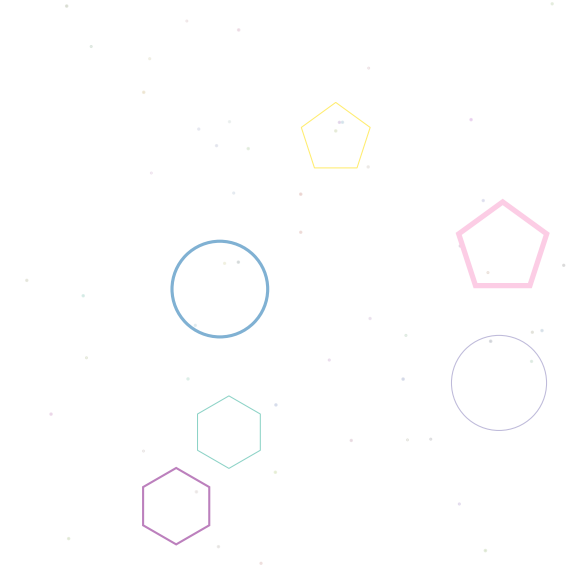[{"shape": "hexagon", "thickness": 0.5, "radius": 0.31, "center": [0.396, 0.251]}, {"shape": "circle", "thickness": 0.5, "radius": 0.41, "center": [0.864, 0.336]}, {"shape": "circle", "thickness": 1.5, "radius": 0.41, "center": [0.381, 0.499]}, {"shape": "pentagon", "thickness": 2.5, "radius": 0.4, "center": [0.87, 0.569]}, {"shape": "hexagon", "thickness": 1, "radius": 0.33, "center": [0.305, 0.123]}, {"shape": "pentagon", "thickness": 0.5, "radius": 0.31, "center": [0.581, 0.759]}]